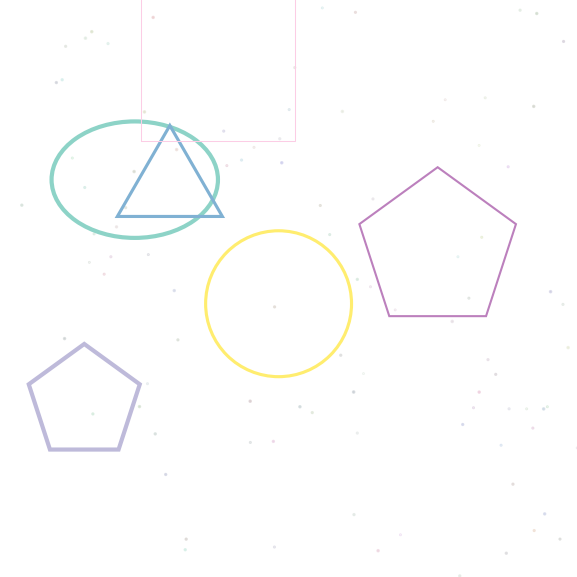[{"shape": "oval", "thickness": 2, "radius": 0.72, "center": [0.233, 0.688]}, {"shape": "pentagon", "thickness": 2, "radius": 0.51, "center": [0.146, 0.302]}, {"shape": "triangle", "thickness": 1.5, "radius": 0.52, "center": [0.294, 0.677]}, {"shape": "square", "thickness": 0.5, "radius": 0.67, "center": [0.378, 0.888]}, {"shape": "pentagon", "thickness": 1, "radius": 0.71, "center": [0.758, 0.567]}, {"shape": "circle", "thickness": 1.5, "radius": 0.63, "center": [0.482, 0.473]}]